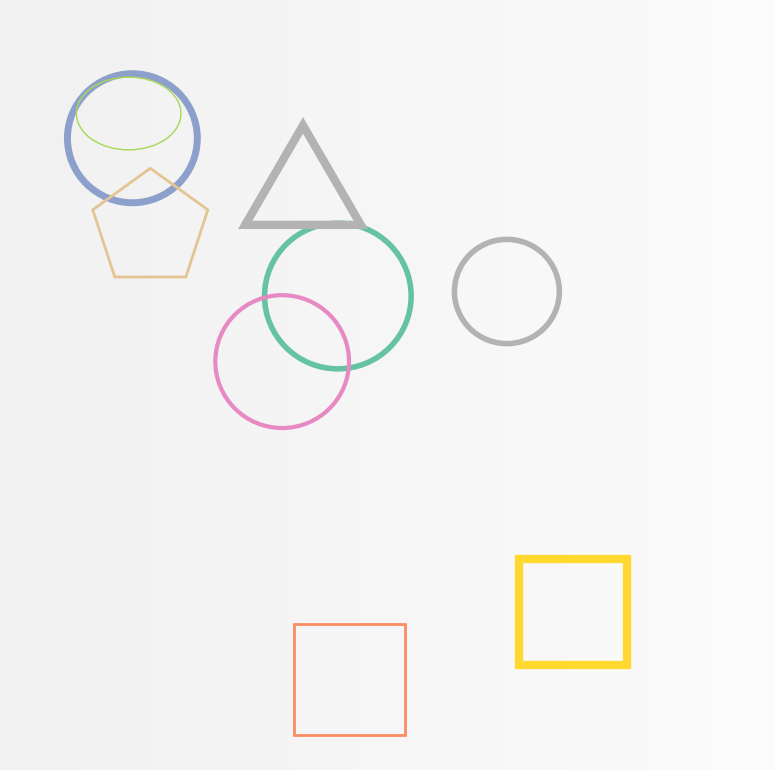[{"shape": "circle", "thickness": 2, "radius": 0.47, "center": [0.436, 0.616]}, {"shape": "square", "thickness": 1, "radius": 0.36, "center": [0.451, 0.118]}, {"shape": "circle", "thickness": 2.5, "radius": 0.42, "center": [0.171, 0.82]}, {"shape": "circle", "thickness": 1.5, "radius": 0.43, "center": [0.364, 0.53]}, {"shape": "oval", "thickness": 0.5, "radius": 0.34, "center": [0.166, 0.853]}, {"shape": "square", "thickness": 3, "radius": 0.35, "center": [0.74, 0.205]}, {"shape": "pentagon", "thickness": 1, "radius": 0.39, "center": [0.194, 0.703]}, {"shape": "triangle", "thickness": 3, "radius": 0.43, "center": [0.391, 0.751]}, {"shape": "circle", "thickness": 2, "radius": 0.34, "center": [0.654, 0.621]}]